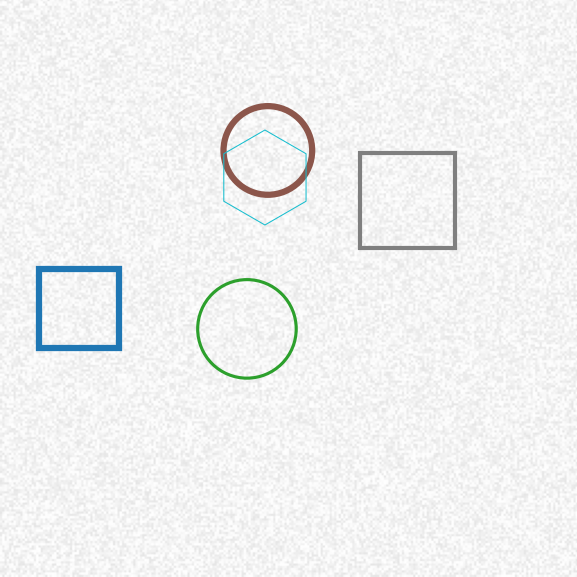[{"shape": "square", "thickness": 3, "radius": 0.35, "center": [0.137, 0.465]}, {"shape": "circle", "thickness": 1.5, "radius": 0.43, "center": [0.428, 0.43]}, {"shape": "circle", "thickness": 3, "radius": 0.38, "center": [0.464, 0.739]}, {"shape": "square", "thickness": 2, "radius": 0.41, "center": [0.706, 0.652]}, {"shape": "hexagon", "thickness": 0.5, "radius": 0.41, "center": [0.459, 0.692]}]